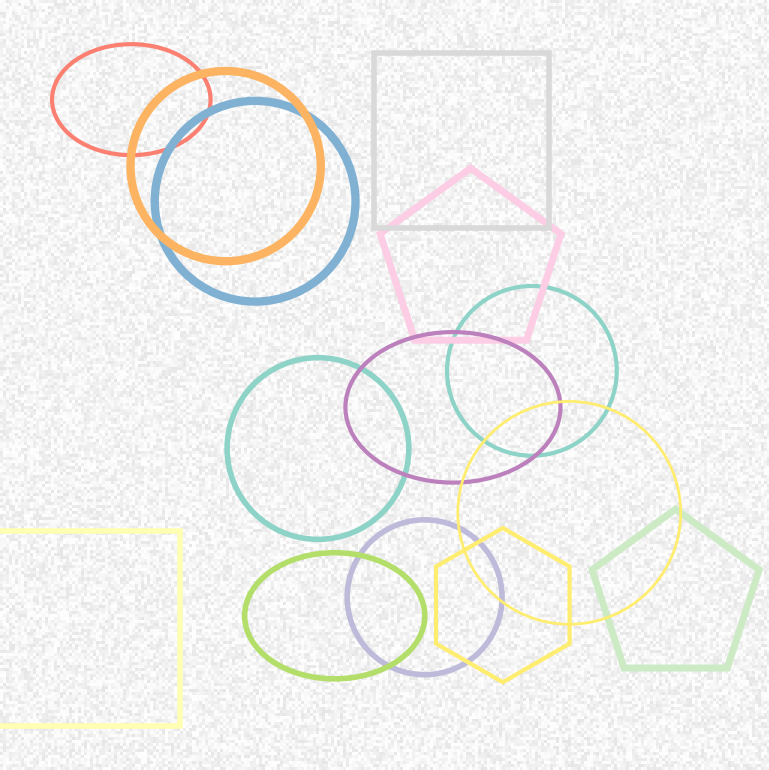[{"shape": "circle", "thickness": 1.5, "radius": 0.55, "center": [0.691, 0.518]}, {"shape": "circle", "thickness": 2, "radius": 0.59, "center": [0.413, 0.417]}, {"shape": "square", "thickness": 2, "radius": 0.63, "center": [0.107, 0.184]}, {"shape": "circle", "thickness": 2, "radius": 0.5, "center": [0.551, 0.224]}, {"shape": "oval", "thickness": 1.5, "radius": 0.51, "center": [0.171, 0.871]}, {"shape": "circle", "thickness": 3, "radius": 0.65, "center": [0.331, 0.739]}, {"shape": "circle", "thickness": 3, "radius": 0.62, "center": [0.293, 0.784]}, {"shape": "oval", "thickness": 2, "radius": 0.59, "center": [0.435, 0.2]}, {"shape": "pentagon", "thickness": 2.5, "radius": 0.62, "center": [0.611, 0.658]}, {"shape": "square", "thickness": 2, "radius": 0.57, "center": [0.6, 0.818]}, {"shape": "oval", "thickness": 1.5, "radius": 0.7, "center": [0.588, 0.471]}, {"shape": "pentagon", "thickness": 2.5, "radius": 0.57, "center": [0.877, 0.225]}, {"shape": "circle", "thickness": 1, "radius": 0.72, "center": [0.739, 0.334]}, {"shape": "hexagon", "thickness": 1.5, "radius": 0.5, "center": [0.653, 0.214]}]